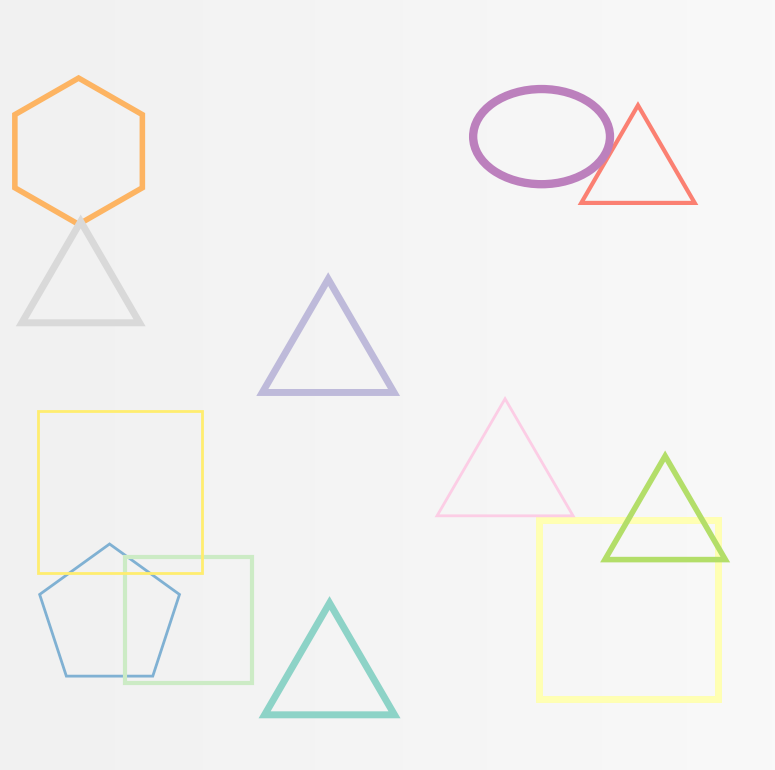[{"shape": "triangle", "thickness": 2.5, "radius": 0.48, "center": [0.425, 0.12]}, {"shape": "square", "thickness": 2.5, "radius": 0.58, "center": [0.811, 0.208]}, {"shape": "triangle", "thickness": 2.5, "radius": 0.49, "center": [0.423, 0.539]}, {"shape": "triangle", "thickness": 1.5, "radius": 0.42, "center": [0.823, 0.779]}, {"shape": "pentagon", "thickness": 1, "radius": 0.47, "center": [0.141, 0.199]}, {"shape": "hexagon", "thickness": 2, "radius": 0.47, "center": [0.101, 0.804]}, {"shape": "triangle", "thickness": 2, "radius": 0.45, "center": [0.858, 0.318]}, {"shape": "triangle", "thickness": 1, "radius": 0.51, "center": [0.652, 0.381]}, {"shape": "triangle", "thickness": 2.5, "radius": 0.44, "center": [0.104, 0.625]}, {"shape": "oval", "thickness": 3, "radius": 0.44, "center": [0.699, 0.823]}, {"shape": "square", "thickness": 1.5, "radius": 0.41, "center": [0.243, 0.195]}, {"shape": "square", "thickness": 1, "radius": 0.53, "center": [0.155, 0.361]}]